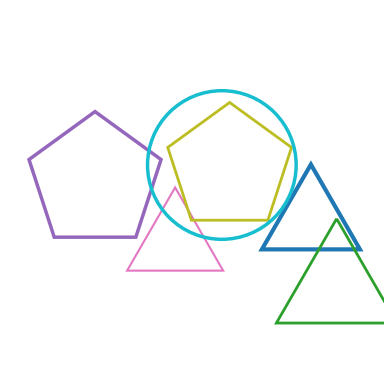[{"shape": "triangle", "thickness": 3, "radius": 0.74, "center": [0.808, 0.426]}, {"shape": "triangle", "thickness": 2, "radius": 0.9, "center": [0.874, 0.251]}, {"shape": "pentagon", "thickness": 2.5, "radius": 0.9, "center": [0.247, 0.53]}, {"shape": "triangle", "thickness": 1.5, "radius": 0.72, "center": [0.455, 0.369]}, {"shape": "pentagon", "thickness": 2, "radius": 0.85, "center": [0.596, 0.565]}, {"shape": "circle", "thickness": 2.5, "radius": 0.97, "center": [0.576, 0.571]}]